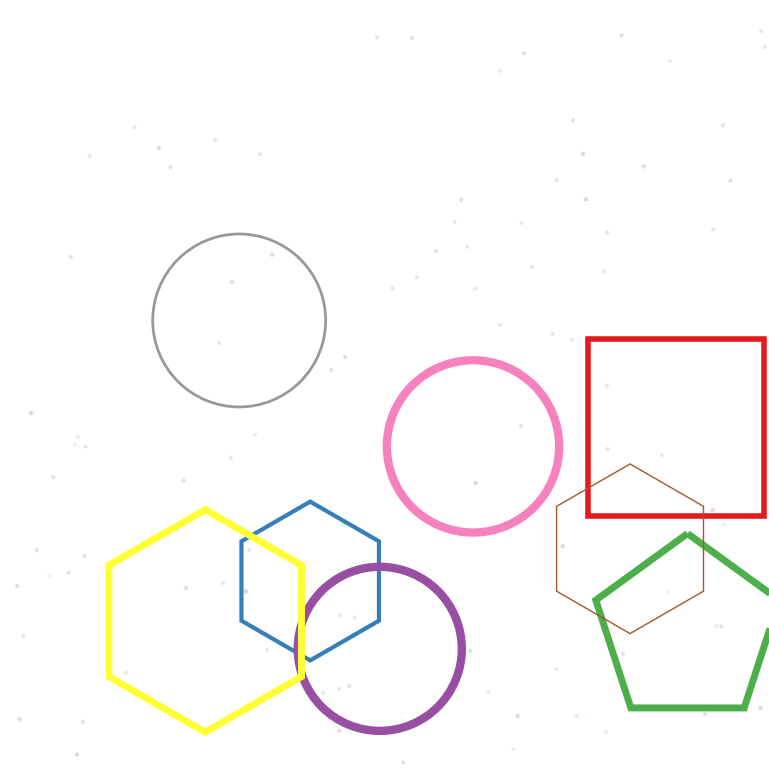[{"shape": "square", "thickness": 2, "radius": 0.57, "center": [0.878, 0.445]}, {"shape": "hexagon", "thickness": 1.5, "radius": 0.52, "center": [0.403, 0.245]}, {"shape": "pentagon", "thickness": 2.5, "radius": 0.63, "center": [0.893, 0.182]}, {"shape": "circle", "thickness": 3, "radius": 0.53, "center": [0.493, 0.157]}, {"shape": "hexagon", "thickness": 2.5, "radius": 0.72, "center": [0.266, 0.194]}, {"shape": "hexagon", "thickness": 0.5, "radius": 0.55, "center": [0.818, 0.287]}, {"shape": "circle", "thickness": 3, "radius": 0.56, "center": [0.614, 0.42]}, {"shape": "circle", "thickness": 1, "radius": 0.56, "center": [0.311, 0.584]}]